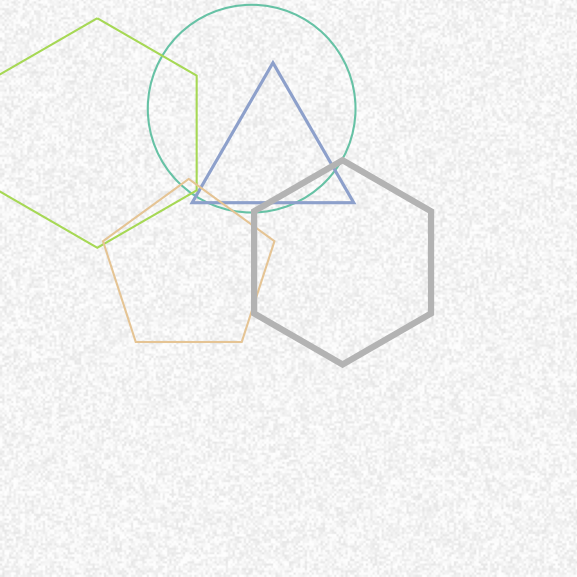[{"shape": "circle", "thickness": 1, "radius": 0.9, "center": [0.436, 0.811]}, {"shape": "triangle", "thickness": 1.5, "radius": 0.81, "center": [0.473, 0.729]}, {"shape": "hexagon", "thickness": 1, "radius": 0.99, "center": [0.168, 0.769]}, {"shape": "pentagon", "thickness": 1, "radius": 0.78, "center": [0.327, 0.533]}, {"shape": "hexagon", "thickness": 3, "radius": 0.88, "center": [0.593, 0.545]}]